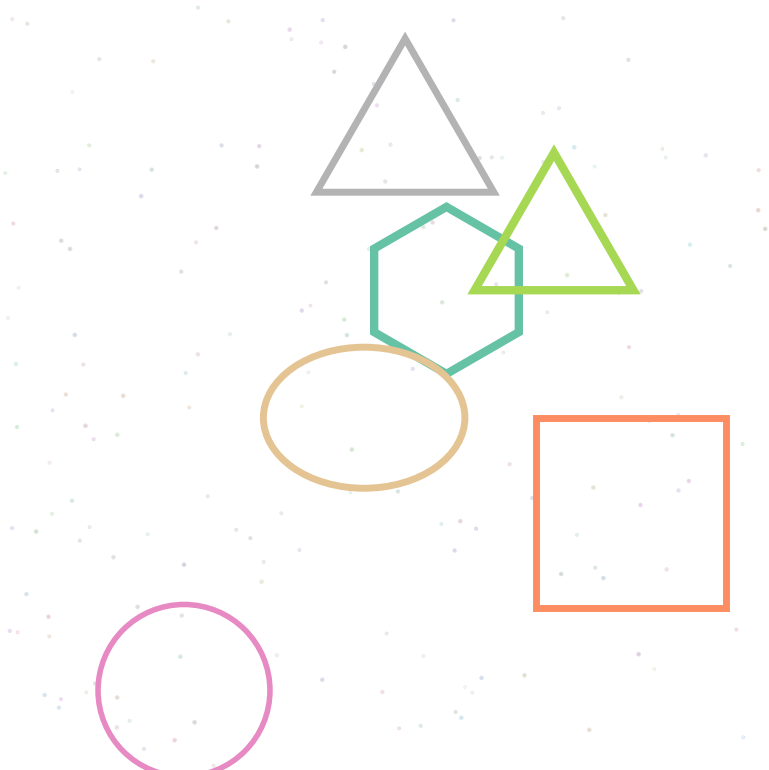[{"shape": "hexagon", "thickness": 3, "radius": 0.54, "center": [0.58, 0.623]}, {"shape": "square", "thickness": 2.5, "radius": 0.62, "center": [0.819, 0.333]}, {"shape": "circle", "thickness": 2, "radius": 0.56, "center": [0.239, 0.103]}, {"shape": "triangle", "thickness": 3, "radius": 0.6, "center": [0.719, 0.683]}, {"shape": "oval", "thickness": 2.5, "radius": 0.65, "center": [0.473, 0.458]}, {"shape": "triangle", "thickness": 2.5, "radius": 0.67, "center": [0.526, 0.817]}]